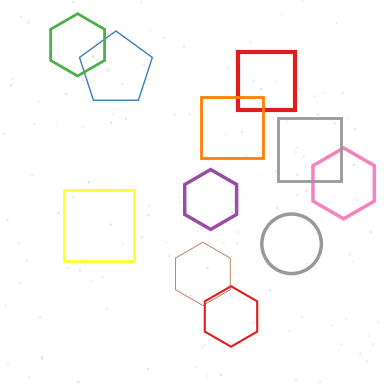[{"shape": "square", "thickness": 3, "radius": 0.37, "center": [0.692, 0.789]}, {"shape": "hexagon", "thickness": 1.5, "radius": 0.39, "center": [0.6, 0.178]}, {"shape": "pentagon", "thickness": 1, "radius": 0.5, "center": [0.301, 0.82]}, {"shape": "hexagon", "thickness": 2, "radius": 0.4, "center": [0.202, 0.884]}, {"shape": "hexagon", "thickness": 2.5, "radius": 0.39, "center": [0.547, 0.482]}, {"shape": "square", "thickness": 2, "radius": 0.4, "center": [0.603, 0.669]}, {"shape": "square", "thickness": 2, "radius": 0.46, "center": [0.257, 0.414]}, {"shape": "hexagon", "thickness": 0.5, "radius": 0.41, "center": [0.527, 0.289]}, {"shape": "hexagon", "thickness": 2.5, "radius": 0.46, "center": [0.893, 0.524]}, {"shape": "square", "thickness": 2, "radius": 0.41, "center": [0.804, 0.612]}, {"shape": "circle", "thickness": 2.5, "radius": 0.39, "center": [0.757, 0.367]}]